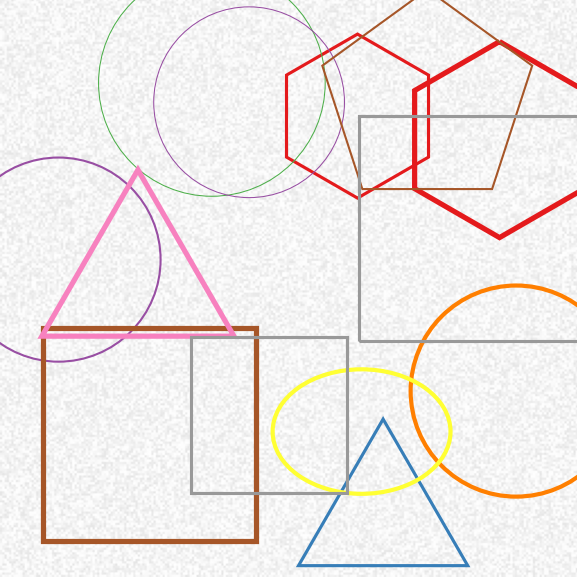[{"shape": "hexagon", "thickness": 1.5, "radius": 0.71, "center": [0.619, 0.798]}, {"shape": "hexagon", "thickness": 2.5, "radius": 0.85, "center": [0.865, 0.757]}, {"shape": "triangle", "thickness": 1.5, "radius": 0.85, "center": [0.663, 0.104]}, {"shape": "circle", "thickness": 0.5, "radius": 0.98, "center": [0.367, 0.856]}, {"shape": "circle", "thickness": 1, "radius": 0.88, "center": [0.101, 0.55]}, {"shape": "circle", "thickness": 0.5, "radius": 0.83, "center": [0.431, 0.822]}, {"shape": "circle", "thickness": 2, "radius": 0.91, "center": [0.894, 0.322]}, {"shape": "oval", "thickness": 2, "radius": 0.77, "center": [0.626, 0.252]}, {"shape": "pentagon", "thickness": 1, "radius": 0.96, "center": [0.74, 0.826]}, {"shape": "square", "thickness": 2.5, "radius": 0.92, "center": [0.259, 0.247]}, {"shape": "triangle", "thickness": 2.5, "radius": 0.96, "center": [0.239, 0.513]}, {"shape": "square", "thickness": 1.5, "radius": 0.97, "center": [0.817, 0.604]}, {"shape": "square", "thickness": 1.5, "radius": 0.67, "center": [0.466, 0.281]}]